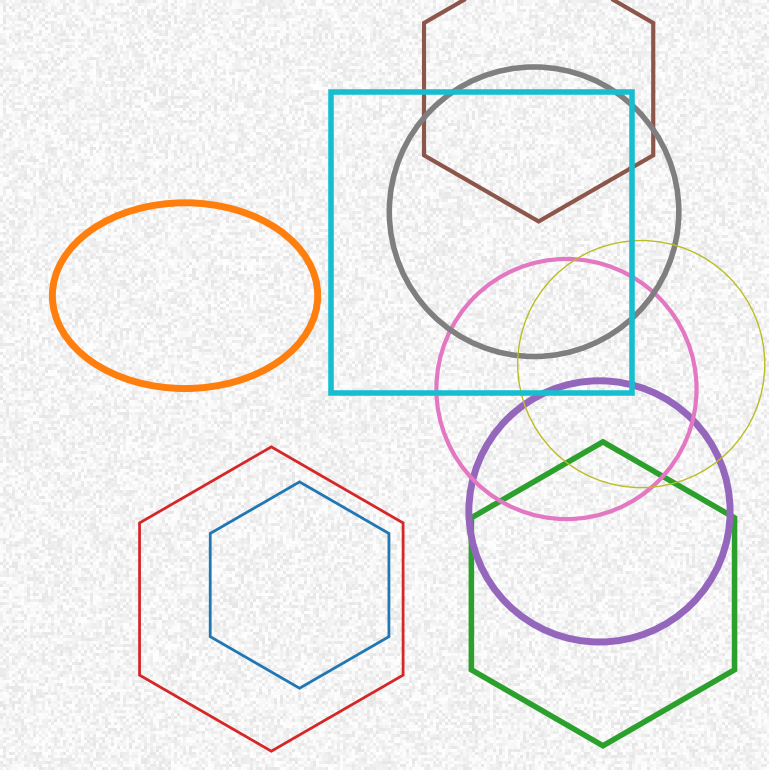[{"shape": "hexagon", "thickness": 1, "radius": 0.67, "center": [0.389, 0.24]}, {"shape": "oval", "thickness": 2.5, "radius": 0.86, "center": [0.24, 0.616]}, {"shape": "hexagon", "thickness": 2, "radius": 0.99, "center": [0.783, 0.229]}, {"shape": "hexagon", "thickness": 1, "radius": 0.99, "center": [0.352, 0.222]}, {"shape": "circle", "thickness": 2.5, "radius": 0.85, "center": [0.779, 0.336]}, {"shape": "hexagon", "thickness": 1.5, "radius": 0.86, "center": [0.7, 0.884]}, {"shape": "circle", "thickness": 1.5, "radius": 0.84, "center": [0.736, 0.495]}, {"shape": "circle", "thickness": 2, "radius": 0.94, "center": [0.694, 0.725]}, {"shape": "circle", "thickness": 0.5, "radius": 0.8, "center": [0.833, 0.527]}, {"shape": "square", "thickness": 2, "radius": 0.98, "center": [0.626, 0.685]}]